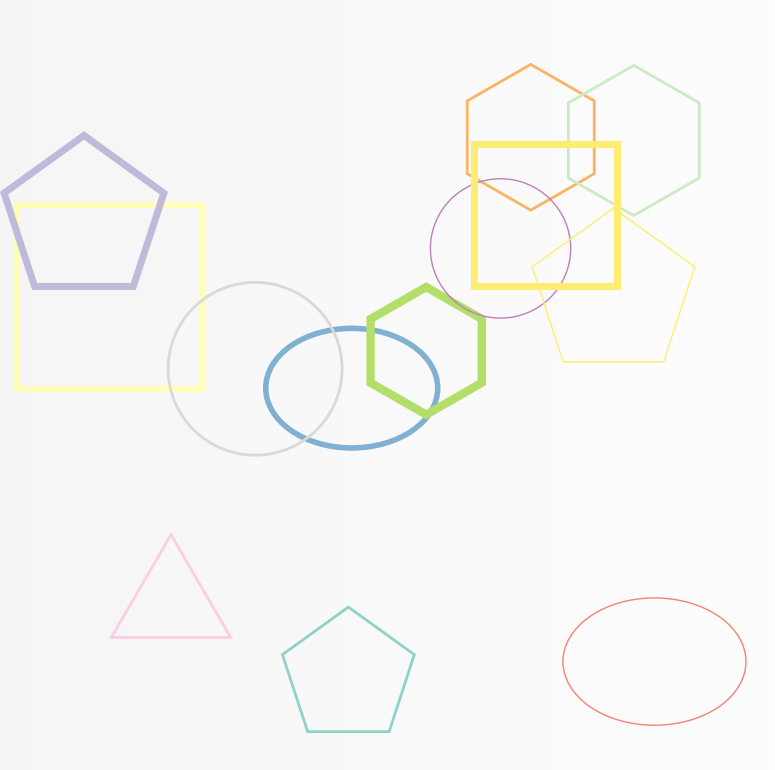[{"shape": "pentagon", "thickness": 1, "radius": 0.45, "center": [0.45, 0.122]}, {"shape": "square", "thickness": 2, "radius": 0.6, "center": [0.141, 0.615]}, {"shape": "pentagon", "thickness": 2.5, "radius": 0.54, "center": [0.108, 0.716]}, {"shape": "oval", "thickness": 0.5, "radius": 0.59, "center": [0.844, 0.141]}, {"shape": "oval", "thickness": 2, "radius": 0.55, "center": [0.454, 0.496]}, {"shape": "hexagon", "thickness": 1, "radius": 0.47, "center": [0.685, 0.822]}, {"shape": "hexagon", "thickness": 3, "radius": 0.41, "center": [0.55, 0.544]}, {"shape": "triangle", "thickness": 1, "radius": 0.44, "center": [0.221, 0.217]}, {"shape": "circle", "thickness": 1, "radius": 0.56, "center": [0.329, 0.521]}, {"shape": "circle", "thickness": 0.5, "radius": 0.45, "center": [0.646, 0.677]}, {"shape": "hexagon", "thickness": 1, "radius": 0.49, "center": [0.818, 0.818]}, {"shape": "pentagon", "thickness": 0.5, "radius": 0.55, "center": [0.792, 0.619]}, {"shape": "square", "thickness": 2.5, "radius": 0.46, "center": [0.704, 0.72]}]